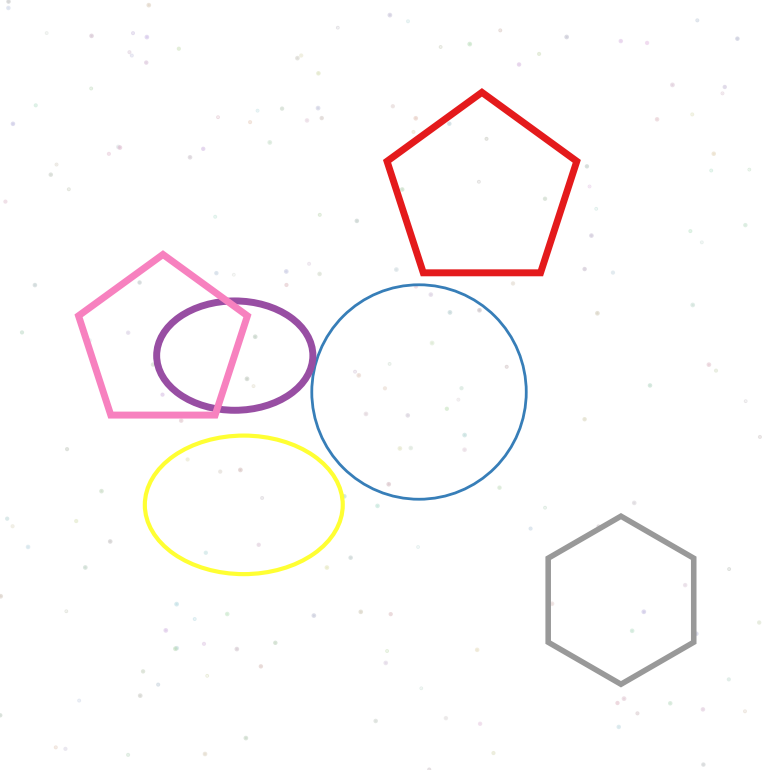[{"shape": "pentagon", "thickness": 2.5, "radius": 0.65, "center": [0.626, 0.751]}, {"shape": "circle", "thickness": 1, "radius": 0.7, "center": [0.544, 0.491]}, {"shape": "oval", "thickness": 2.5, "radius": 0.51, "center": [0.305, 0.538]}, {"shape": "oval", "thickness": 1.5, "radius": 0.64, "center": [0.317, 0.344]}, {"shape": "pentagon", "thickness": 2.5, "radius": 0.58, "center": [0.212, 0.554]}, {"shape": "hexagon", "thickness": 2, "radius": 0.55, "center": [0.806, 0.22]}]